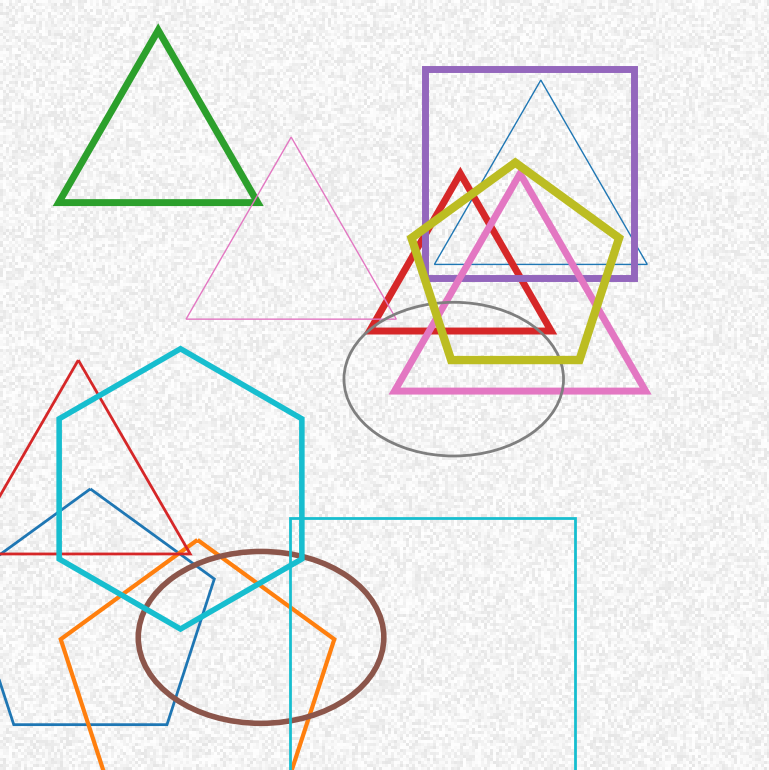[{"shape": "pentagon", "thickness": 1, "radius": 0.85, "center": [0.117, 0.196]}, {"shape": "triangle", "thickness": 0.5, "radius": 0.8, "center": [0.702, 0.736]}, {"shape": "pentagon", "thickness": 1.5, "radius": 0.93, "center": [0.257, 0.112]}, {"shape": "triangle", "thickness": 2.5, "radius": 0.75, "center": [0.205, 0.811]}, {"shape": "triangle", "thickness": 1, "radius": 0.84, "center": [0.102, 0.364]}, {"shape": "triangle", "thickness": 2.5, "radius": 0.68, "center": [0.598, 0.638]}, {"shape": "square", "thickness": 2.5, "radius": 0.68, "center": [0.688, 0.775]}, {"shape": "oval", "thickness": 2, "radius": 0.8, "center": [0.339, 0.172]}, {"shape": "triangle", "thickness": 0.5, "radius": 0.79, "center": [0.378, 0.664]}, {"shape": "triangle", "thickness": 2.5, "radius": 0.94, "center": [0.675, 0.586]}, {"shape": "oval", "thickness": 1, "radius": 0.71, "center": [0.589, 0.508]}, {"shape": "pentagon", "thickness": 3, "radius": 0.71, "center": [0.669, 0.647]}, {"shape": "hexagon", "thickness": 2, "radius": 0.91, "center": [0.234, 0.365]}, {"shape": "square", "thickness": 1, "radius": 0.92, "center": [0.561, 0.142]}]